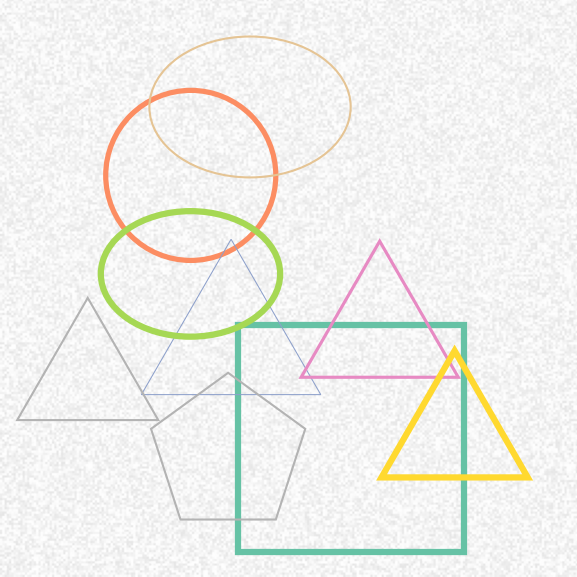[{"shape": "square", "thickness": 3, "radius": 0.98, "center": [0.607, 0.24]}, {"shape": "circle", "thickness": 2.5, "radius": 0.74, "center": [0.33, 0.695]}, {"shape": "triangle", "thickness": 0.5, "radius": 0.9, "center": [0.4, 0.405]}, {"shape": "triangle", "thickness": 1.5, "radius": 0.79, "center": [0.657, 0.424]}, {"shape": "oval", "thickness": 3, "radius": 0.78, "center": [0.33, 0.525]}, {"shape": "triangle", "thickness": 3, "radius": 0.73, "center": [0.787, 0.246]}, {"shape": "oval", "thickness": 1, "radius": 0.87, "center": [0.433, 0.814]}, {"shape": "triangle", "thickness": 1, "radius": 0.71, "center": [0.152, 0.342]}, {"shape": "pentagon", "thickness": 1, "radius": 0.7, "center": [0.395, 0.213]}]